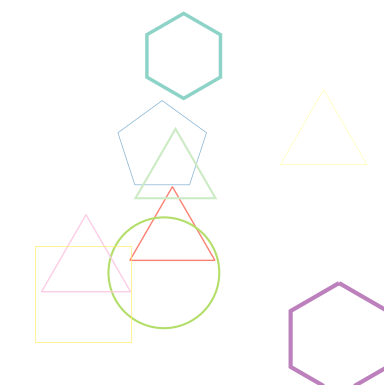[{"shape": "hexagon", "thickness": 2.5, "radius": 0.55, "center": [0.477, 0.855]}, {"shape": "triangle", "thickness": 0.5, "radius": 0.65, "center": [0.841, 0.637]}, {"shape": "triangle", "thickness": 1, "radius": 0.64, "center": [0.448, 0.388]}, {"shape": "pentagon", "thickness": 0.5, "radius": 0.6, "center": [0.421, 0.618]}, {"shape": "circle", "thickness": 1.5, "radius": 0.72, "center": [0.426, 0.291]}, {"shape": "triangle", "thickness": 1, "radius": 0.67, "center": [0.223, 0.309]}, {"shape": "hexagon", "thickness": 3, "radius": 0.73, "center": [0.881, 0.12]}, {"shape": "triangle", "thickness": 1.5, "radius": 0.6, "center": [0.456, 0.545]}, {"shape": "square", "thickness": 0.5, "radius": 0.62, "center": [0.215, 0.236]}]